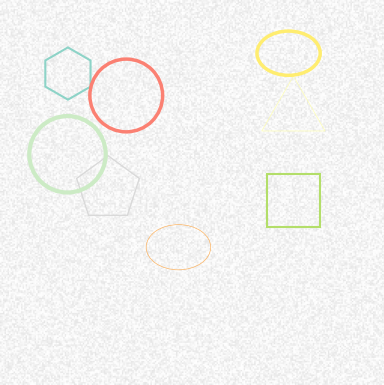[{"shape": "hexagon", "thickness": 1.5, "radius": 0.34, "center": [0.176, 0.809]}, {"shape": "triangle", "thickness": 0.5, "radius": 0.47, "center": [0.762, 0.707]}, {"shape": "circle", "thickness": 2.5, "radius": 0.47, "center": [0.328, 0.752]}, {"shape": "oval", "thickness": 0.5, "radius": 0.42, "center": [0.463, 0.358]}, {"shape": "square", "thickness": 1.5, "radius": 0.34, "center": [0.762, 0.479]}, {"shape": "pentagon", "thickness": 1, "radius": 0.43, "center": [0.281, 0.51]}, {"shape": "circle", "thickness": 3, "radius": 0.5, "center": [0.175, 0.599]}, {"shape": "oval", "thickness": 2.5, "radius": 0.41, "center": [0.75, 0.862]}]